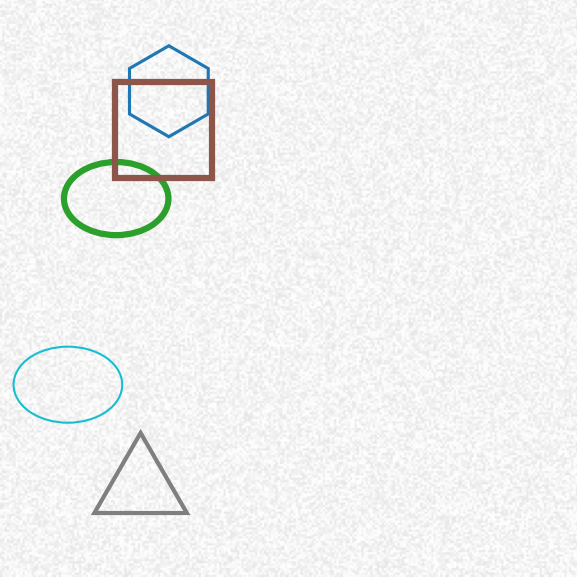[{"shape": "hexagon", "thickness": 1.5, "radius": 0.39, "center": [0.292, 0.841]}, {"shape": "oval", "thickness": 3, "radius": 0.45, "center": [0.201, 0.655]}, {"shape": "square", "thickness": 3, "radius": 0.42, "center": [0.284, 0.774]}, {"shape": "triangle", "thickness": 2, "radius": 0.46, "center": [0.243, 0.157]}, {"shape": "oval", "thickness": 1, "radius": 0.47, "center": [0.118, 0.333]}]